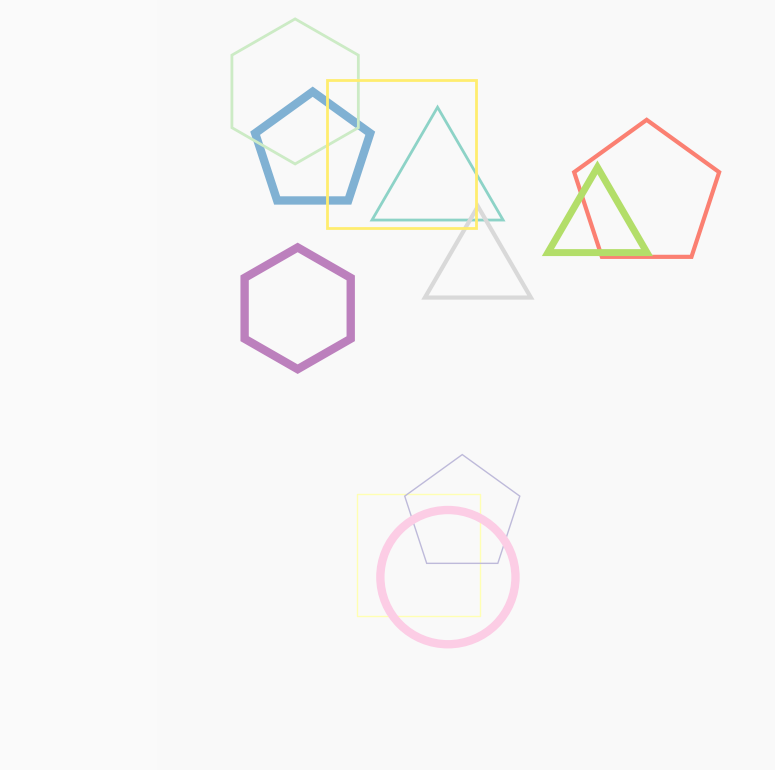[{"shape": "triangle", "thickness": 1, "radius": 0.49, "center": [0.565, 0.763]}, {"shape": "square", "thickness": 0.5, "radius": 0.4, "center": [0.54, 0.28]}, {"shape": "pentagon", "thickness": 0.5, "radius": 0.39, "center": [0.596, 0.332]}, {"shape": "pentagon", "thickness": 1.5, "radius": 0.49, "center": [0.834, 0.746]}, {"shape": "pentagon", "thickness": 3, "radius": 0.39, "center": [0.403, 0.803]}, {"shape": "triangle", "thickness": 2.5, "radius": 0.37, "center": [0.771, 0.709]}, {"shape": "circle", "thickness": 3, "radius": 0.44, "center": [0.578, 0.25]}, {"shape": "triangle", "thickness": 1.5, "radius": 0.39, "center": [0.617, 0.653]}, {"shape": "hexagon", "thickness": 3, "radius": 0.4, "center": [0.384, 0.6]}, {"shape": "hexagon", "thickness": 1, "radius": 0.47, "center": [0.381, 0.881]}, {"shape": "square", "thickness": 1, "radius": 0.48, "center": [0.518, 0.8]}]